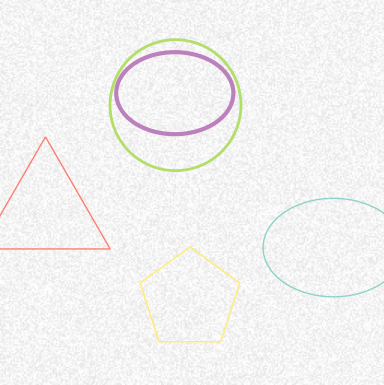[{"shape": "oval", "thickness": 1, "radius": 0.91, "center": [0.866, 0.357]}, {"shape": "triangle", "thickness": 1, "radius": 0.97, "center": [0.118, 0.45]}, {"shape": "circle", "thickness": 2, "radius": 0.85, "center": [0.456, 0.727]}, {"shape": "oval", "thickness": 3, "radius": 0.76, "center": [0.454, 0.758]}, {"shape": "pentagon", "thickness": 1, "radius": 0.68, "center": [0.493, 0.223]}]